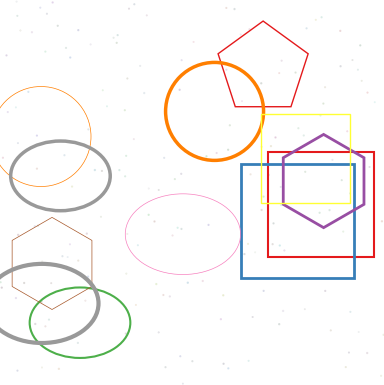[{"shape": "square", "thickness": 1.5, "radius": 0.69, "center": [0.834, 0.469]}, {"shape": "pentagon", "thickness": 1, "radius": 0.61, "center": [0.683, 0.822]}, {"shape": "square", "thickness": 2, "radius": 0.74, "center": [0.773, 0.425]}, {"shape": "oval", "thickness": 1.5, "radius": 0.65, "center": [0.208, 0.162]}, {"shape": "hexagon", "thickness": 2, "radius": 0.61, "center": [0.841, 0.53]}, {"shape": "circle", "thickness": 2.5, "radius": 0.64, "center": [0.557, 0.711]}, {"shape": "circle", "thickness": 0.5, "radius": 0.65, "center": [0.106, 0.645]}, {"shape": "square", "thickness": 1, "radius": 0.58, "center": [0.794, 0.588]}, {"shape": "hexagon", "thickness": 0.5, "radius": 0.6, "center": [0.135, 0.316]}, {"shape": "oval", "thickness": 0.5, "radius": 0.75, "center": [0.475, 0.392]}, {"shape": "oval", "thickness": 2.5, "radius": 0.65, "center": [0.157, 0.543]}, {"shape": "oval", "thickness": 3, "radius": 0.73, "center": [0.109, 0.212]}]